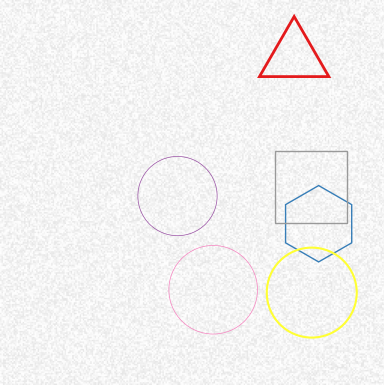[{"shape": "triangle", "thickness": 2, "radius": 0.52, "center": [0.764, 0.853]}, {"shape": "hexagon", "thickness": 1, "radius": 0.5, "center": [0.828, 0.419]}, {"shape": "circle", "thickness": 0.5, "radius": 0.51, "center": [0.461, 0.491]}, {"shape": "circle", "thickness": 1.5, "radius": 0.58, "center": [0.81, 0.24]}, {"shape": "circle", "thickness": 0.5, "radius": 0.58, "center": [0.554, 0.247]}, {"shape": "square", "thickness": 1, "radius": 0.46, "center": [0.807, 0.514]}]